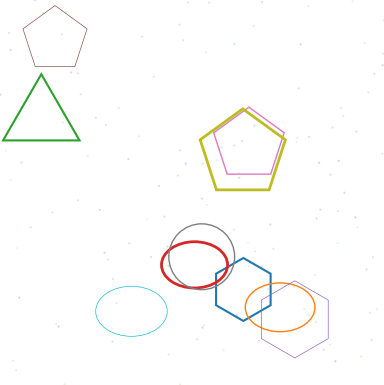[{"shape": "hexagon", "thickness": 1.5, "radius": 0.41, "center": [0.632, 0.248]}, {"shape": "oval", "thickness": 1, "radius": 0.45, "center": [0.728, 0.202]}, {"shape": "triangle", "thickness": 1.5, "radius": 0.57, "center": [0.107, 0.693]}, {"shape": "oval", "thickness": 2, "radius": 0.43, "center": [0.505, 0.312]}, {"shape": "hexagon", "thickness": 0.5, "radius": 0.5, "center": [0.766, 0.171]}, {"shape": "pentagon", "thickness": 0.5, "radius": 0.44, "center": [0.143, 0.898]}, {"shape": "pentagon", "thickness": 1, "radius": 0.48, "center": [0.647, 0.625]}, {"shape": "circle", "thickness": 1, "radius": 0.43, "center": [0.524, 0.333]}, {"shape": "pentagon", "thickness": 2, "radius": 0.58, "center": [0.631, 0.601]}, {"shape": "oval", "thickness": 0.5, "radius": 0.46, "center": [0.342, 0.191]}]